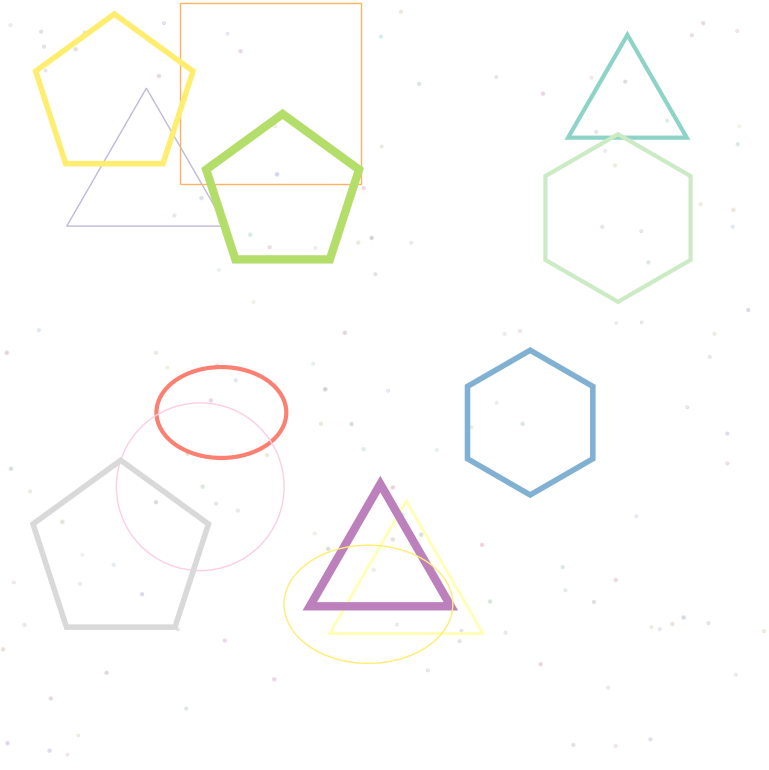[{"shape": "triangle", "thickness": 1.5, "radius": 0.45, "center": [0.815, 0.866]}, {"shape": "triangle", "thickness": 1, "radius": 0.57, "center": [0.528, 0.235]}, {"shape": "triangle", "thickness": 0.5, "radius": 0.6, "center": [0.19, 0.766]}, {"shape": "oval", "thickness": 1.5, "radius": 0.42, "center": [0.288, 0.464]}, {"shape": "hexagon", "thickness": 2, "radius": 0.47, "center": [0.689, 0.451]}, {"shape": "square", "thickness": 0.5, "radius": 0.59, "center": [0.351, 0.878]}, {"shape": "pentagon", "thickness": 3, "radius": 0.52, "center": [0.367, 0.748]}, {"shape": "circle", "thickness": 0.5, "radius": 0.54, "center": [0.26, 0.368]}, {"shape": "pentagon", "thickness": 2, "radius": 0.6, "center": [0.157, 0.282]}, {"shape": "triangle", "thickness": 3, "radius": 0.53, "center": [0.494, 0.265]}, {"shape": "hexagon", "thickness": 1.5, "radius": 0.54, "center": [0.803, 0.717]}, {"shape": "oval", "thickness": 0.5, "radius": 0.55, "center": [0.478, 0.215]}, {"shape": "pentagon", "thickness": 2, "radius": 0.54, "center": [0.148, 0.874]}]